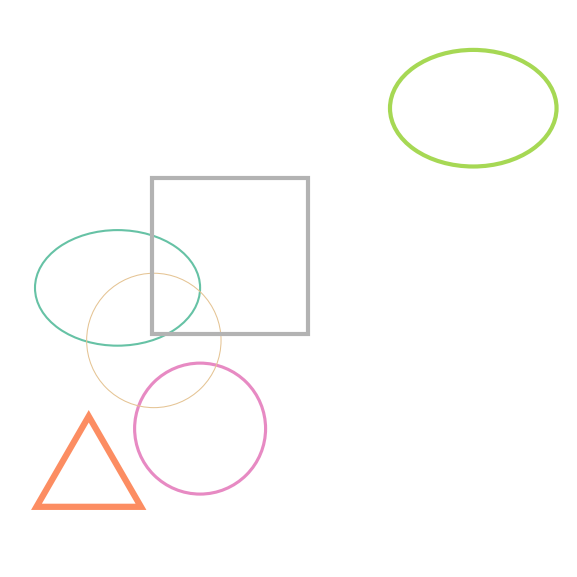[{"shape": "oval", "thickness": 1, "radius": 0.71, "center": [0.204, 0.501]}, {"shape": "triangle", "thickness": 3, "radius": 0.52, "center": [0.154, 0.174]}, {"shape": "circle", "thickness": 1.5, "radius": 0.57, "center": [0.346, 0.257]}, {"shape": "oval", "thickness": 2, "radius": 0.72, "center": [0.82, 0.812]}, {"shape": "circle", "thickness": 0.5, "radius": 0.58, "center": [0.266, 0.41]}, {"shape": "square", "thickness": 2, "radius": 0.68, "center": [0.399, 0.556]}]